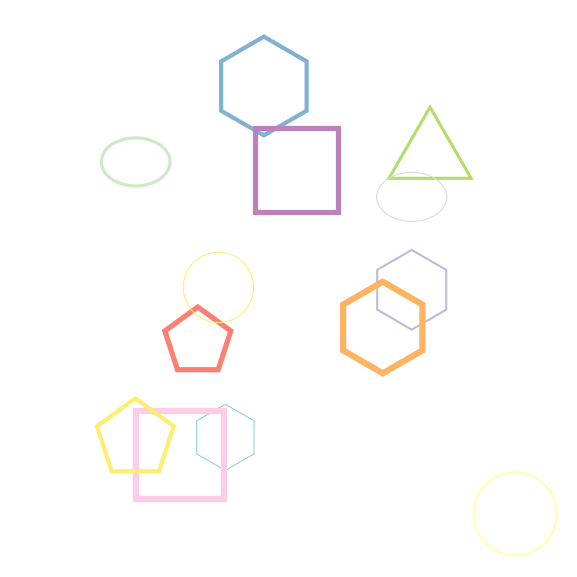[{"shape": "hexagon", "thickness": 0.5, "radius": 0.29, "center": [0.39, 0.242]}, {"shape": "circle", "thickness": 1, "radius": 0.36, "center": [0.892, 0.109]}, {"shape": "hexagon", "thickness": 1, "radius": 0.34, "center": [0.713, 0.497]}, {"shape": "pentagon", "thickness": 2.5, "radius": 0.3, "center": [0.343, 0.408]}, {"shape": "hexagon", "thickness": 2, "radius": 0.43, "center": [0.457, 0.85]}, {"shape": "hexagon", "thickness": 3, "radius": 0.4, "center": [0.663, 0.432]}, {"shape": "triangle", "thickness": 1.5, "radius": 0.41, "center": [0.745, 0.731]}, {"shape": "square", "thickness": 3, "radius": 0.38, "center": [0.311, 0.211]}, {"shape": "oval", "thickness": 0.5, "radius": 0.3, "center": [0.713, 0.658]}, {"shape": "square", "thickness": 2.5, "radius": 0.36, "center": [0.514, 0.705]}, {"shape": "oval", "thickness": 1.5, "radius": 0.3, "center": [0.235, 0.719]}, {"shape": "circle", "thickness": 0.5, "radius": 0.3, "center": [0.378, 0.502]}, {"shape": "pentagon", "thickness": 2, "radius": 0.35, "center": [0.234, 0.239]}]